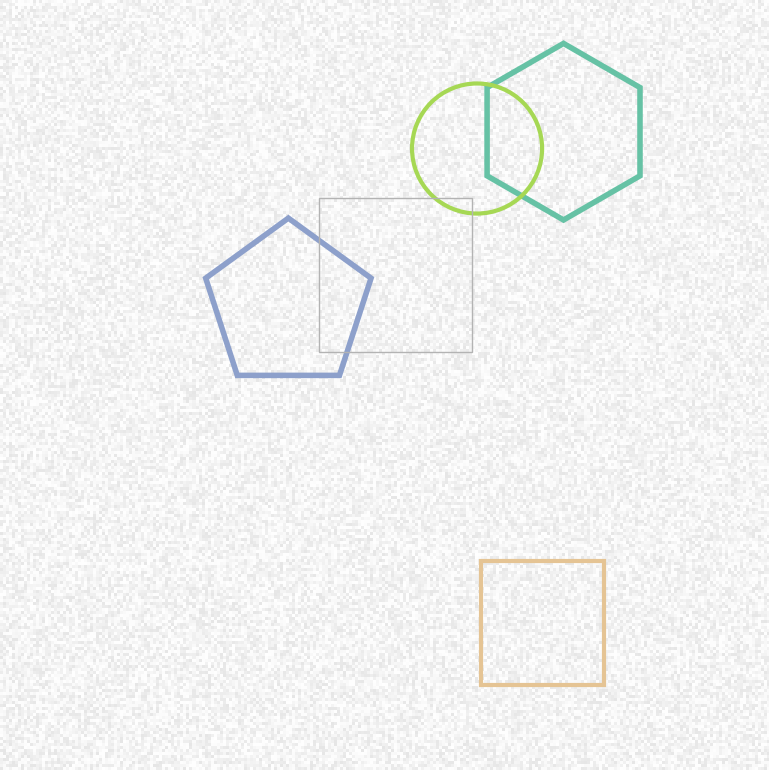[{"shape": "hexagon", "thickness": 2, "radius": 0.57, "center": [0.732, 0.829]}, {"shape": "pentagon", "thickness": 2, "radius": 0.56, "center": [0.375, 0.604]}, {"shape": "circle", "thickness": 1.5, "radius": 0.42, "center": [0.62, 0.807]}, {"shape": "square", "thickness": 1.5, "radius": 0.4, "center": [0.705, 0.191]}, {"shape": "square", "thickness": 0.5, "radius": 0.5, "center": [0.514, 0.643]}]